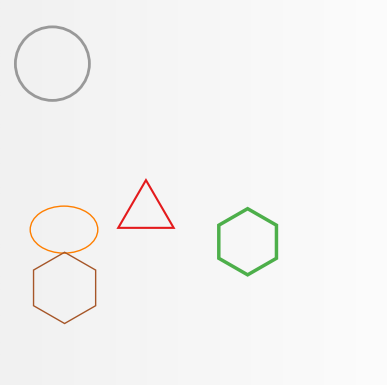[{"shape": "triangle", "thickness": 1.5, "radius": 0.41, "center": [0.377, 0.449]}, {"shape": "hexagon", "thickness": 2.5, "radius": 0.43, "center": [0.639, 0.372]}, {"shape": "oval", "thickness": 1, "radius": 0.44, "center": [0.165, 0.404]}, {"shape": "hexagon", "thickness": 1, "radius": 0.46, "center": [0.167, 0.252]}, {"shape": "circle", "thickness": 2, "radius": 0.48, "center": [0.135, 0.835]}]